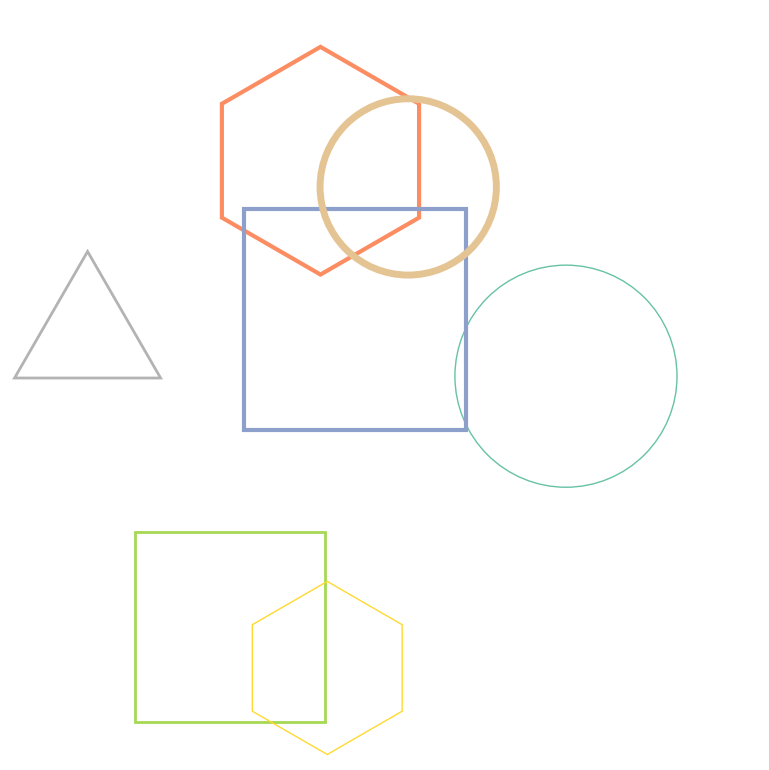[{"shape": "circle", "thickness": 0.5, "radius": 0.72, "center": [0.735, 0.511]}, {"shape": "hexagon", "thickness": 1.5, "radius": 0.74, "center": [0.416, 0.791]}, {"shape": "square", "thickness": 1.5, "radius": 0.72, "center": [0.461, 0.585]}, {"shape": "square", "thickness": 1, "radius": 0.62, "center": [0.298, 0.185]}, {"shape": "hexagon", "thickness": 0.5, "radius": 0.56, "center": [0.425, 0.133]}, {"shape": "circle", "thickness": 2.5, "radius": 0.57, "center": [0.53, 0.757]}, {"shape": "triangle", "thickness": 1, "radius": 0.55, "center": [0.114, 0.564]}]